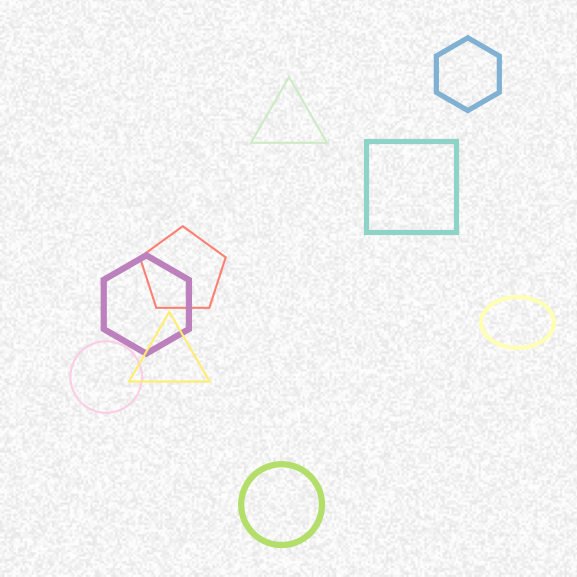[{"shape": "square", "thickness": 2.5, "radius": 0.39, "center": [0.712, 0.676]}, {"shape": "oval", "thickness": 2, "radius": 0.31, "center": [0.896, 0.441]}, {"shape": "pentagon", "thickness": 1, "radius": 0.39, "center": [0.317, 0.529]}, {"shape": "hexagon", "thickness": 2.5, "radius": 0.31, "center": [0.81, 0.871]}, {"shape": "circle", "thickness": 3, "radius": 0.35, "center": [0.488, 0.125]}, {"shape": "circle", "thickness": 1, "radius": 0.31, "center": [0.184, 0.346]}, {"shape": "hexagon", "thickness": 3, "radius": 0.43, "center": [0.253, 0.472]}, {"shape": "triangle", "thickness": 1, "radius": 0.38, "center": [0.5, 0.79]}, {"shape": "triangle", "thickness": 1, "radius": 0.4, "center": [0.293, 0.379]}]